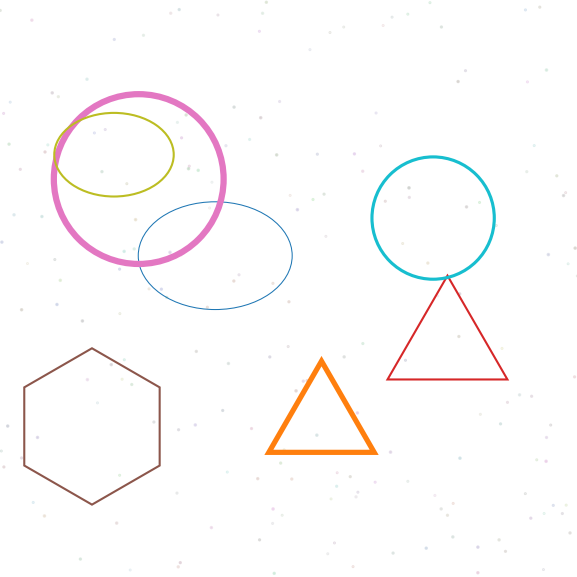[{"shape": "oval", "thickness": 0.5, "radius": 0.67, "center": [0.373, 0.556]}, {"shape": "triangle", "thickness": 2.5, "radius": 0.53, "center": [0.557, 0.268]}, {"shape": "triangle", "thickness": 1, "radius": 0.6, "center": [0.775, 0.402]}, {"shape": "hexagon", "thickness": 1, "radius": 0.68, "center": [0.159, 0.261]}, {"shape": "circle", "thickness": 3, "radius": 0.74, "center": [0.24, 0.689]}, {"shape": "oval", "thickness": 1, "radius": 0.52, "center": [0.197, 0.731]}, {"shape": "circle", "thickness": 1.5, "radius": 0.53, "center": [0.75, 0.622]}]